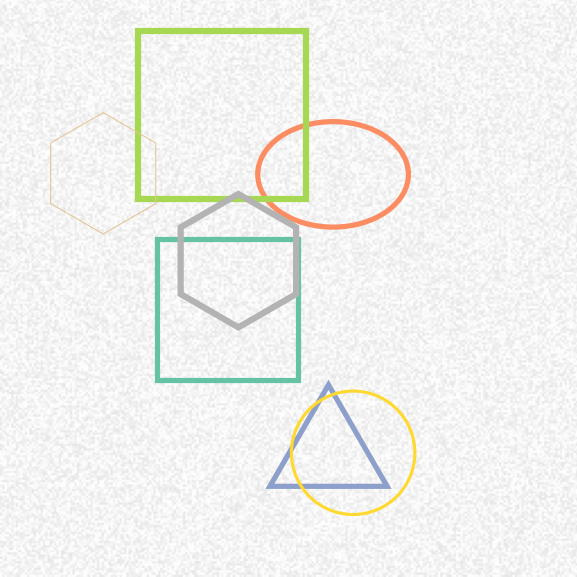[{"shape": "square", "thickness": 2.5, "radius": 0.61, "center": [0.394, 0.463]}, {"shape": "oval", "thickness": 2.5, "radius": 0.65, "center": [0.577, 0.697]}, {"shape": "triangle", "thickness": 2.5, "radius": 0.59, "center": [0.569, 0.216]}, {"shape": "square", "thickness": 3, "radius": 0.73, "center": [0.385, 0.8]}, {"shape": "circle", "thickness": 1.5, "radius": 0.53, "center": [0.612, 0.215]}, {"shape": "hexagon", "thickness": 0.5, "radius": 0.53, "center": [0.179, 0.699]}, {"shape": "hexagon", "thickness": 3, "radius": 0.58, "center": [0.413, 0.548]}]